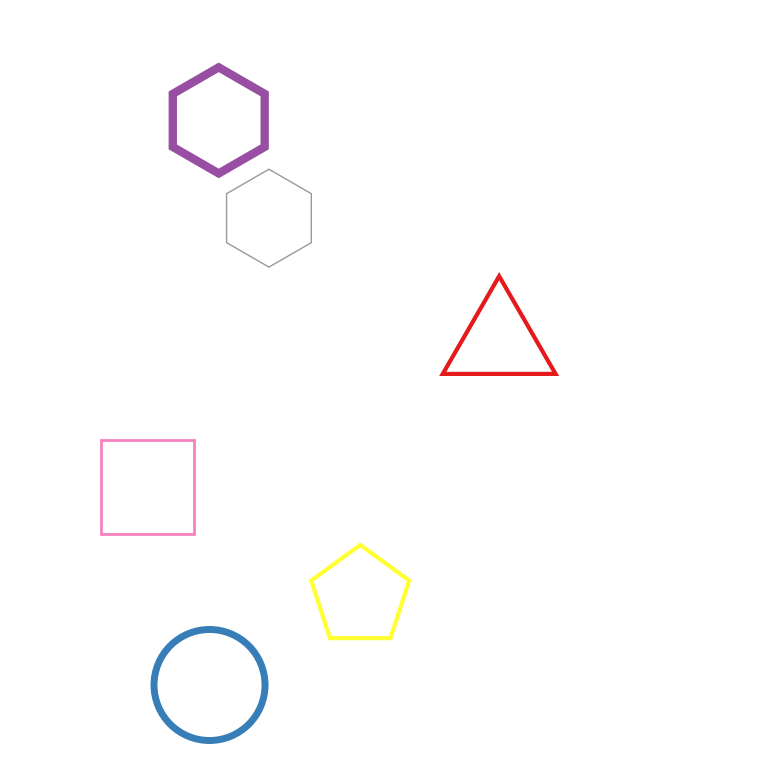[{"shape": "triangle", "thickness": 1.5, "radius": 0.42, "center": [0.648, 0.557]}, {"shape": "circle", "thickness": 2.5, "radius": 0.36, "center": [0.272, 0.11]}, {"shape": "hexagon", "thickness": 3, "radius": 0.34, "center": [0.284, 0.844]}, {"shape": "pentagon", "thickness": 1.5, "radius": 0.33, "center": [0.468, 0.225]}, {"shape": "square", "thickness": 1, "radius": 0.3, "center": [0.191, 0.367]}, {"shape": "hexagon", "thickness": 0.5, "radius": 0.32, "center": [0.349, 0.717]}]